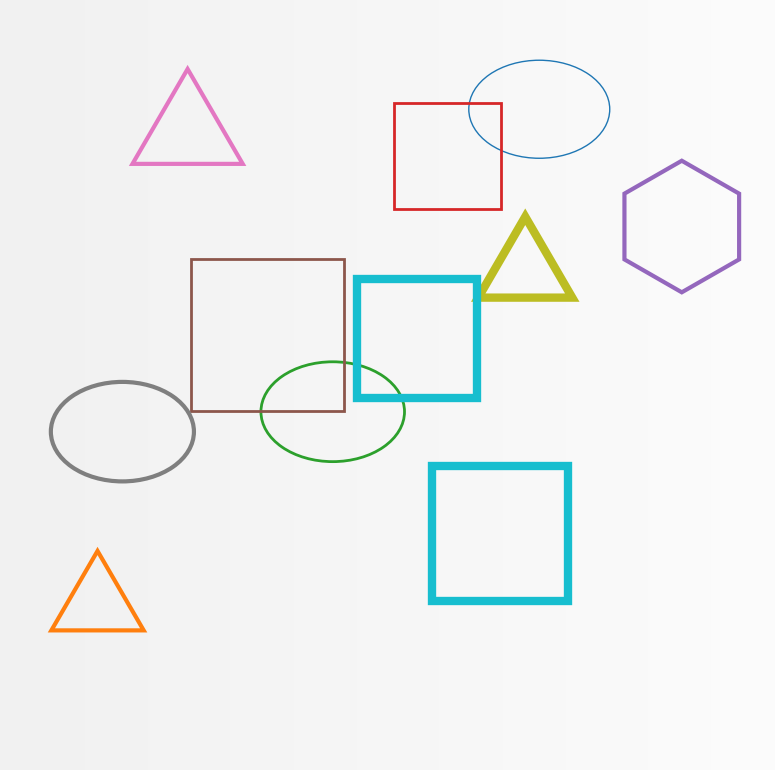[{"shape": "oval", "thickness": 0.5, "radius": 0.45, "center": [0.696, 0.858]}, {"shape": "triangle", "thickness": 1.5, "radius": 0.34, "center": [0.126, 0.216]}, {"shape": "oval", "thickness": 1, "radius": 0.46, "center": [0.429, 0.465]}, {"shape": "square", "thickness": 1, "radius": 0.34, "center": [0.577, 0.798]}, {"shape": "hexagon", "thickness": 1.5, "radius": 0.43, "center": [0.88, 0.706]}, {"shape": "square", "thickness": 1, "radius": 0.49, "center": [0.345, 0.565]}, {"shape": "triangle", "thickness": 1.5, "radius": 0.41, "center": [0.242, 0.828]}, {"shape": "oval", "thickness": 1.5, "radius": 0.46, "center": [0.158, 0.439]}, {"shape": "triangle", "thickness": 3, "radius": 0.35, "center": [0.678, 0.648]}, {"shape": "square", "thickness": 3, "radius": 0.39, "center": [0.538, 0.56]}, {"shape": "square", "thickness": 3, "radius": 0.44, "center": [0.645, 0.307]}]